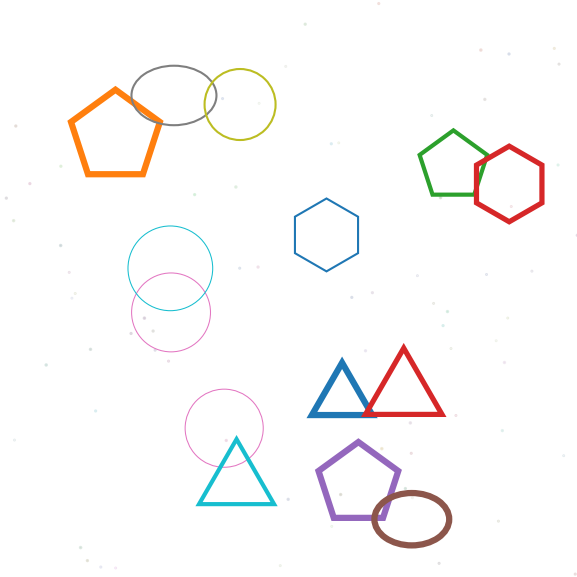[{"shape": "triangle", "thickness": 3, "radius": 0.3, "center": [0.592, 0.311]}, {"shape": "hexagon", "thickness": 1, "radius": 0.32, "center": [0.565, 0.592]}, {"shape": "pentagon", "thickness": 3, "radius": 0.4, "center": [0.2, 0.763]}, {"shape": "pentagon", "thickness": 2, "radius": 0.31, "center": [0.785, 0.712]}, {"shape": "hexagon", "thickness": 2.5, "radius": 0.33, "center": [0.882, 0.681]}, {"shape": "triangle", "thickness": 2.5, "radius": 0.38, "center": [0.699, 0.32]}, {"shape": "pentagon", "thickness": 3, "radius": 0.36, "center": [0.621, 0.161]}, {"shape": "oval", "thickness": 3, "radius": 0.32, "center": [0.713, 0.1]}, {"shape": "circle", "thickness": 0.5, "radius": 0.34, "center": [0.296, 0.458]}, {"shape": "circle", "thickness": 0.5, "radius": 0.34, "center": [0.388, 0.258]}, {"shape": "oval", "thickness": 1, "radius": 0.37, "center": [0.301, 0.834]}, {"shape": "circle", "thickness": 1, "radius": 0.31, "center": [0.416, 0.818]}, {"shape": "circle", "thickness": 0.5, "radius": 0.37, "center": [0.295, 0.534]}, {"shape": "triangle", "thickness": 2, "radius": 0.38, "center": [0.41, 0.164]}]